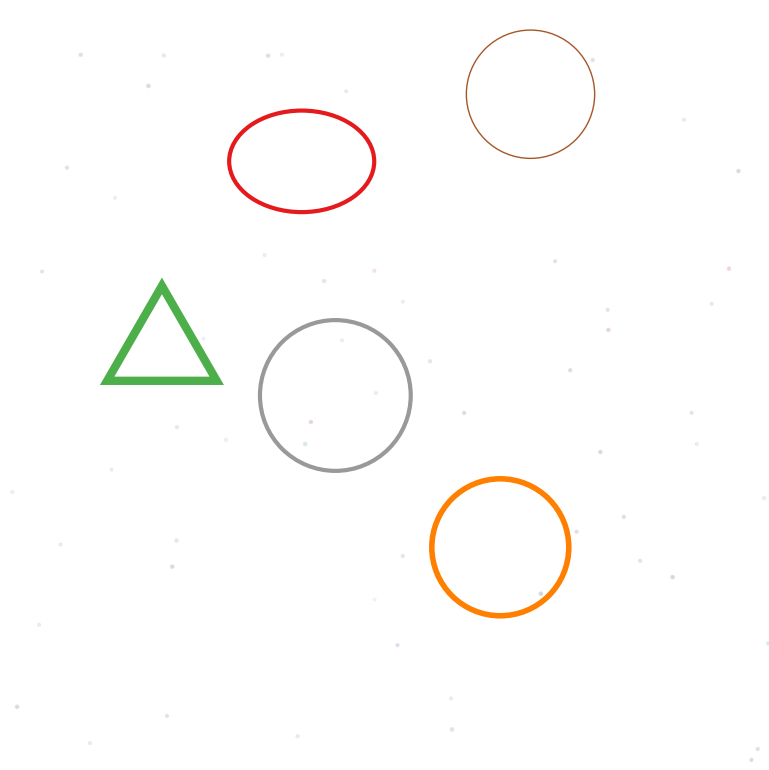[{"shape": "oval", "thickness": 1.5, "radius": 0.47, "center": [0.392, 0.79]}, {"shape": "triangle", "thickness": 3, "radius": 0.41, "center": [0.21, 0.547]}, {"shape": "circle", "thickness": 2, "radius": 0.44, "center": [0.65, 0.289]}, {"shape": "circle", "thickness": 0.5, "radius": 0.42, "center": [0.689, 0.878]}, {"shape": "circle", "thickness": 1.5, "radius": 0.49, "center": [0.436, 0.486]}]